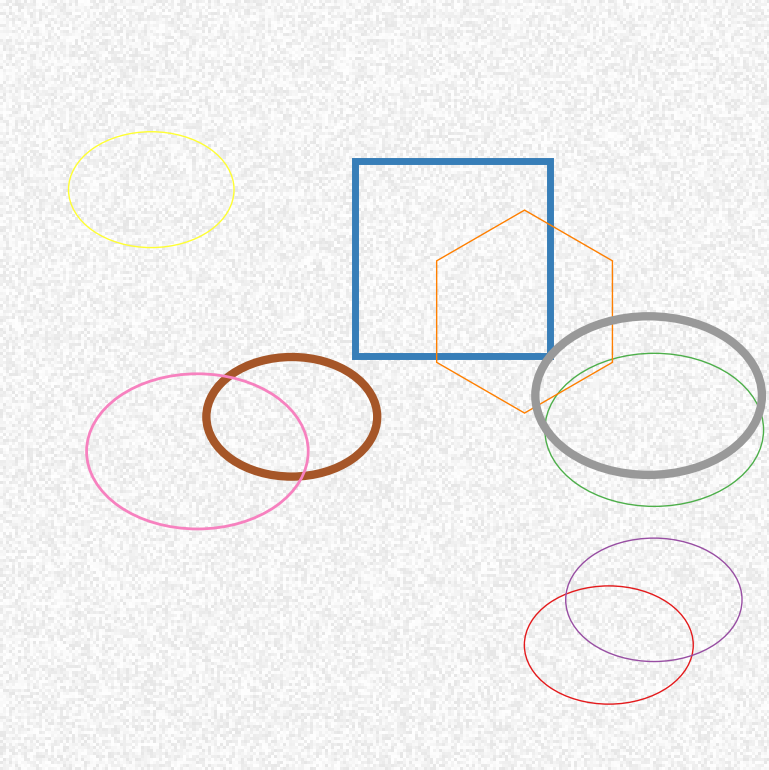[{"shape": "oval", "thickness": 0.5, "radius": 0.55, "center": [0.791, 0.162]}, {"shape": "square", "thickness": 2.5, "radius": 0.63, "center": [0.588, 0.664]}, {"shape": "oval", "thickness": 0.5, "radius": 0.71, "center": [0.85, 0.442]}, {"shape": "oval", "thickness": 0.5, "radius": 0.57, "center": [0.849, 0.221]}, {"shape": "hexagon", "thickness": 0.5, "radius": 0.66, "center": [0.681, 0.595]}, {"shape": "oval", "thickness": 0.5, "radius": 0.54, "center": [0.196, 0.754]}, {"shape": "oval", "thickness": 3, "radius": 0.55, "center": [0.379, 0.459]}, {"shape": "oval", "thickness": 1, "radius": 0.72, "center": [0.256, 0.414]}, {"shape": "oval", "thickness": 3, "radius": 0.74, "center": [0.842, 0.486]}]